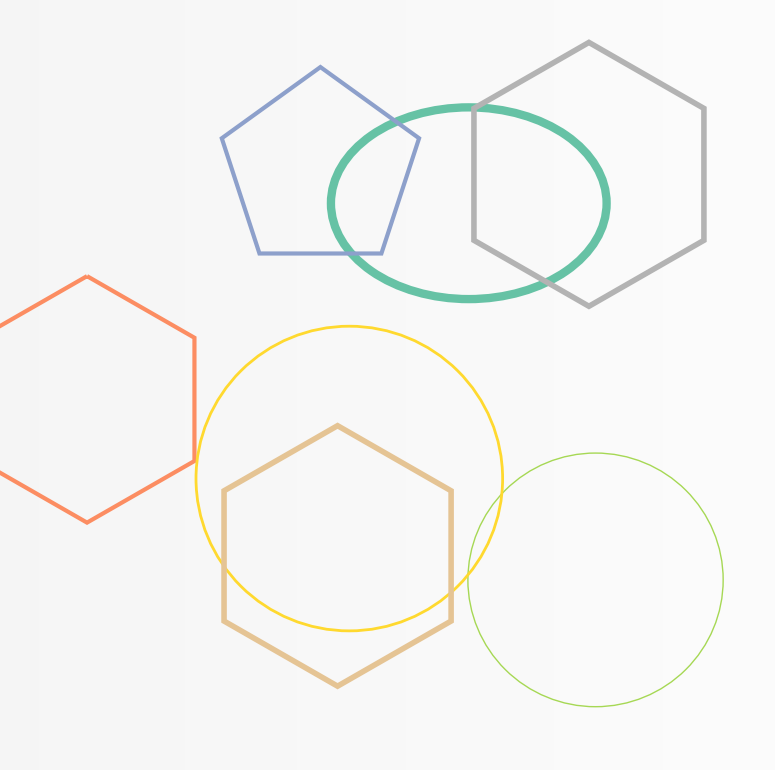[{"shape": "oval", "thickness": 3, "radius": 0.89, "center": [0.605, 0.736]}, {"shape": "hexagon", "thickness": 1.5, "radius": 0.8, "center": [0.112, 0.481]}, {"shape": "pentagon", "thickness": 1.5, "radius": 0.67, "center": [0.413, 0.779]}, {"shape": "circle", "thickness": 0.5, "radius": 0.82, "center": [0.768, 0.247]}, {"shape": "circle", "thickness": 1, "radius": 0.99, "center": [0.451, 0.379]}, {"shape": "hexagon", "thickness": 2, "radius": 0.85, "center": [0.436, 0.278]}, {"shape": "hexagon", "thickness": 2, "radius": 0.86, "center": [0.76, 0.774]}]